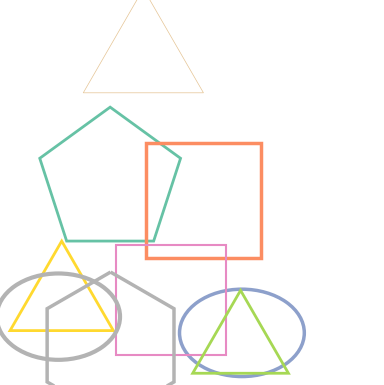[{"shape": "pentagon", "thickness": 2, "radius": 0.96, "center": [0.286, 0.529]}, {"shape": "square", "thickness": 2.5, "radius": 0.75, "center": [0.529, 0.48]}, {"shape": "oval", "thickness": 2.5, "radius": 0.81, "center": [0.628, 0.135]}, {"shape": "square", "thickness": 1.5, "radius": 0.71, "center": [0.444, 0.222]}, {"shape": "triangle", "thickness": 2, "radius": 0.72, "center": [0.625, 0.102]}, {"shape": "triangle", "thickness": 2, "radius": 0.77, "center": [0.16, 0.219]}, {"shape": "triangle", "thickness": 0.5, "radius": 0.9, "center": [0.372, 0.849]}, {"shape": "oval", "thickness": 3, "radius": 0.8, "center": [0.152, 0.178]}, {"shape": "hexagon", "thickness": 2.5, "radius": 0.95, "center": [0.287, 0.103]}]